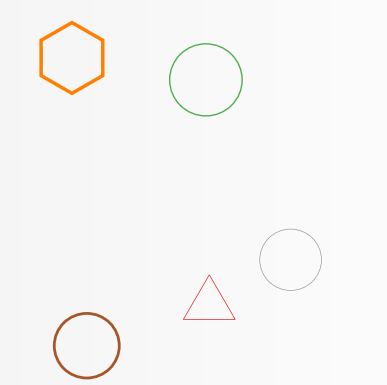[{"shape": "triangle", "thickness": 0.5, "radius": 0.39, "center": [0.54, 0.209]}, {"shape": "circle", "thickness": 1, "radius": 0.47, "center": [0.531, 0.793]}, {"shape": "hexagon", "thickness": 2.5, "radius": 0.46, "center": [0.186, 0.849]}, {"shape": "circle", "thickness": 2, "radius": 0.42, "center": [0.224, 0.102]}, {"shape": "circle", "thickness": 0.5, "radius": 0.4, "center": [0.75, 0.325]}]